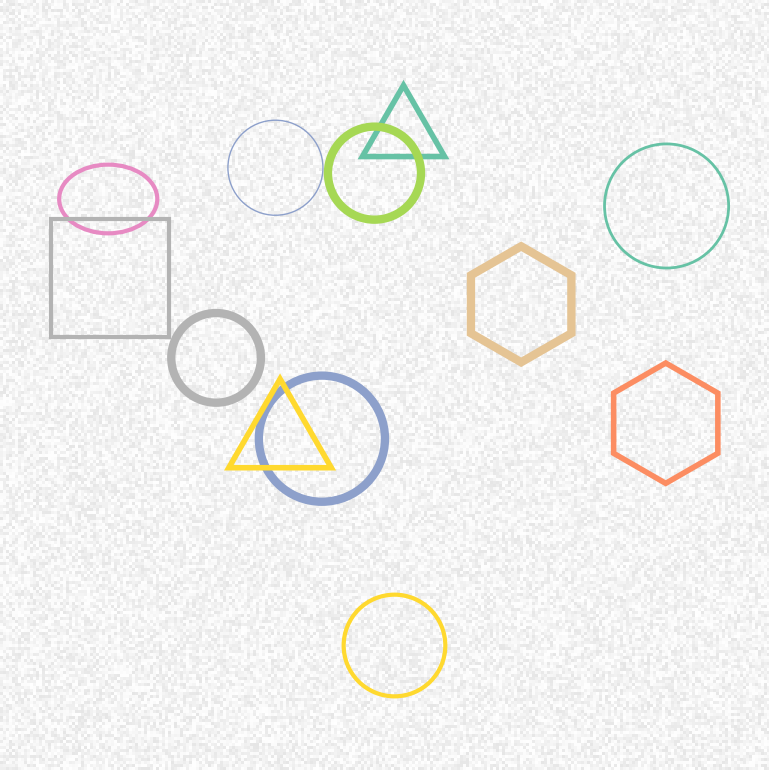[{"shape": "triangle", "thickness": 2, "radius": 0.31, "center": [0.524, 0.828]}, {"shape": "circle", "thickness": 1, "radius": 0.4, "center": [0.866, 0.733]}, {"shape": "hexagon", "thickness": 2, "radius": 0.39, "center": [0.865, 0.45]}, {"shape": "circle", "thickness": 0.5, "radius": 0.31, "center": [0.358, 0.782]}, {"shape": "circle", "thickness": 3, "radius": 0.41, "center": [0.418, 0.43]}, {"shape": "oval", "thickness": 1.5, "radius": 0.32, "center": [0.141, 0.742]}, {"shape": "circle", "thickness": 3, "radius": 0.3, "center": [0.486, 0.775]}, {"shape": "triangle", "thickness": 2, "radius": 0.38, "center": [0.364, 0.431]}, {"shape": "circle", "thickness": 1.5, "radius": 0.33, "center": [0.512, 0.162]}, {"shape": "hexagon", "thickness": 3, "radius": 0.38, "center": [0.677, 0.605]}, {"shape": "circle", "thickness": 3, "radius": 0.29, "center": [0.281, 0.535]}, {"shape": "square", "thickness": 1.5, "radius": 0.38, "center": [0.143, 0.639]}]